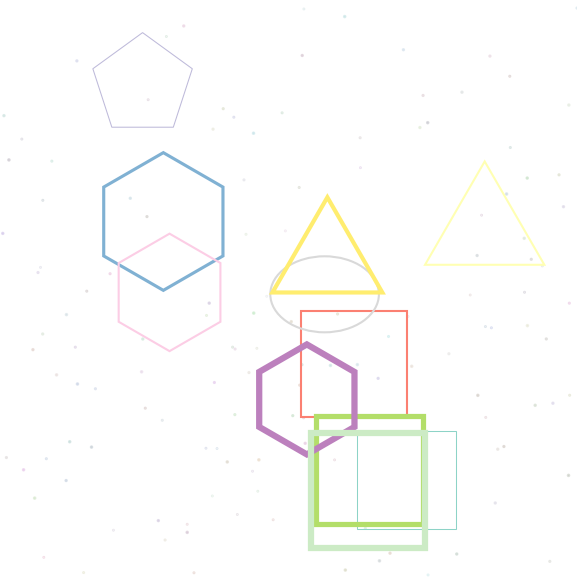[{"shape": "square", "thickness": 0.5, "radius": 0.43, "center": [0.704, 0.168]}, {"shape": "triangle", "thickness": 1, "radius": 0.6, "center": [0.839, 0.6]}, {"shape": "pentagon", "thickness": 0.5, "radius": 0.45, "center": [0.247, 0.852]}, {"shape": "square", "thickness": 1, "radius": 0.46, "center": [0.613, 0.369]}, {"shape": "hexagon", "thickness": 1.5, "radius": 0.6, "center": [0.283, 0.616]}, {"shape": "square", "thickness": 2.5, "radius": 0.47, "center": [0.64, 0.185]}, {"shape": "hexagon", "thickness": 1, "radius": 0.51, "center": [0.294, 0.493]}, {"shape": "oval", "thickness": 1, "radius": 0.47, "center": [0.562, 0.49]}, {"shape": "hexagon", "thickness": 3, "radius": 0.48, "center": [0.531, 0.307]}, {"shape": "square", "thickness": 3, "radius": 0.5, "center": [0.637, 0.15]}, {"shape": "triangle", "thickness": 2, "radius": 0.55, "center": [0.567, 0.548]}]